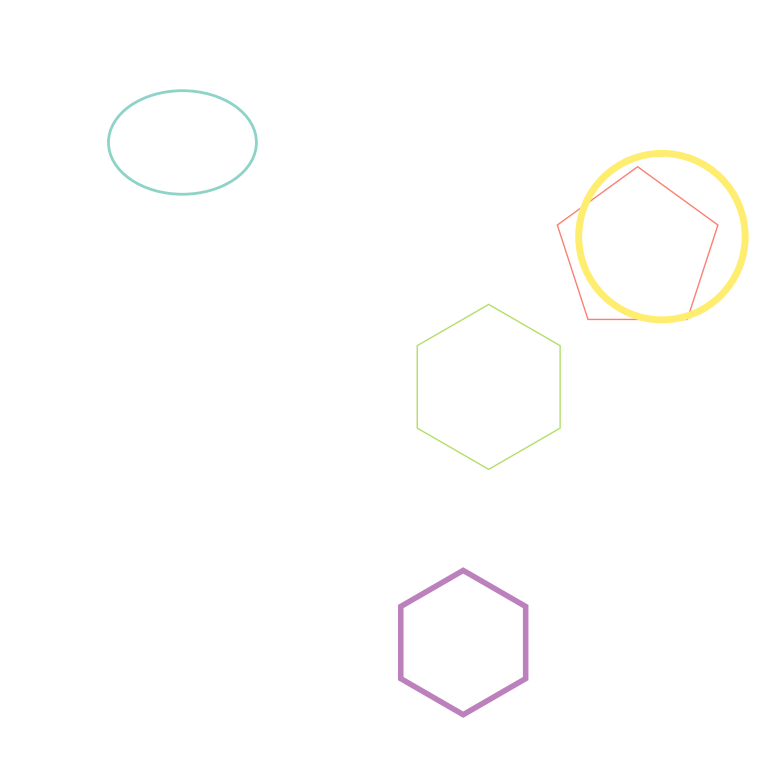[{"shape": "oval", "thickness": 1, "radius": 0.48, "center": [0.237, 0.815]}, {"shape": "pentagon", "thickness": 0.5, "radius": 0.55, "center": [0.828, 0.674]}, {"shape": "hexagon", "thickness": 0.5, "radius": 0.54, "center": [0.635, 0.498]}, {"shape": "hexagon", "thickness": 2, "radius": 0.47, "center": [0.602, 0.166]}, {"shape": "circle", "thickness": 2.5, "radius": 0.54, "center": [0.86, 0.693]}]